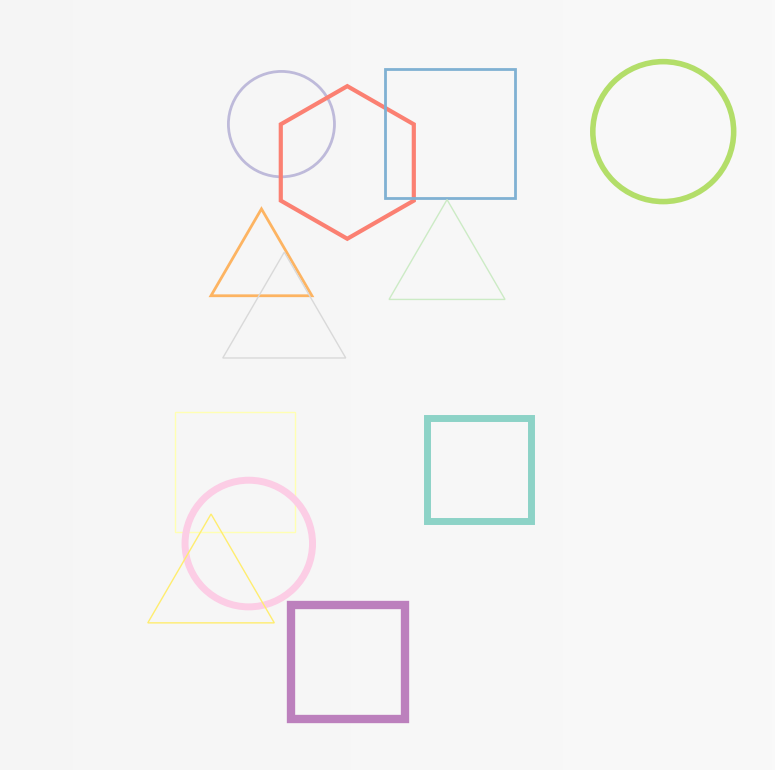[{"shape": "square", "thickness": 2.5, "radius": 0.34, "center": [0.618, 0.39]}, {"shape": "square", "thickness": 0.5, "radius": 0.39, "center": [0.304, 0.387]}, {"shape": "circle", "thickness": 1, "radius": 0.34, "center": [0.363, 0.839]}, {"shape": "hexagon", "thickness": 1.5, "radius": 0.5, "center": [0.448, 0.789]}, {"shape": "square", "thickness": 1, "radius": 0.42, "center": [0.58, 0.826]}, {"shape": "triangle", "thickness": 1, "radius": 0.38, "center": [0.337, 0.654]}, {"shape": "circle", "thickness": 2, "radius": 0.45, "center": [0.856, 0.829]}, {"shape": "circle", "thickness": 2.5, "radius": 0.41, "center": [0.321, 0.294]}, {"shape": "triangle", "thickness": 0.5, "radius": 0.46, "center": [0.367, 0.581]}, {"shape": "square", "thickness": 3, "radius": 0.37, "center": [0.449, 0.14]}, {"shape": "triangle", "thickness": 0.5, "radius": 0.43, "center": [0.577, 0.654]}, {"shape": "triangle", "thickness": 0.5, "radius": 0.47, "center": [0.272, 0.238]}]